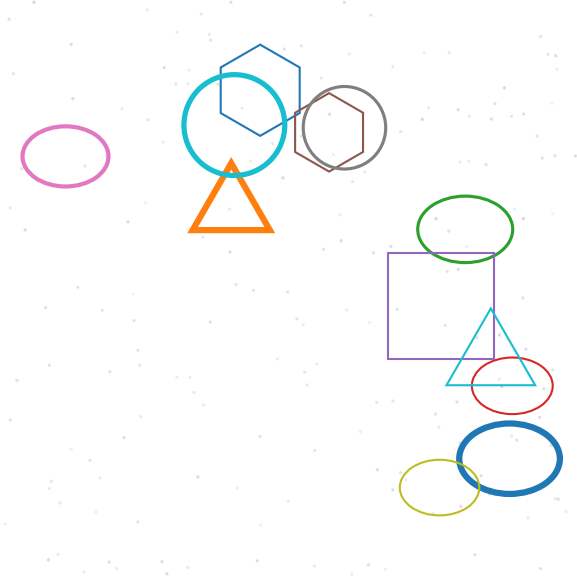[{"shape": "oval", "thickness": 3, "radius": 0.44, "center": [0.882, 0.205]}, {"shape": "hexagon", "thickness": 1, "radius": 0.39, "center": [0.451, 0.843]}, {"shape": "triangle", "thickness": 3, "radius": 0.39, "center": [0.4, 0.639]}, {"shape": "oval", "thickness": 1.5, "radius": 0.41, "center": [0.806, 0.602]}, {"shape": "oval", "thickness": 1, "radius": 0.35, "center": [0.887, 0.331]}, {"shape": "square", "thickness": 1, "radius": 0.46, "center": [0.764, 0.47]}, {"shape": "hexagon", "thickness": 1, "radius": 0.34, "center": [0.57, 0.77]}, {"shape": "oval", "thickness": 2, "radius": 0.37, "center": [0.113, 0.728]}, {"shape": "circle", "thickness": 1.5, "radius": 0.36, "center": [0.596, 0.778]}, {"shape": "oval", "thickness": 1, "radius": 0.34, "center": [0.761, 0.155]}, {"shape": "circle", "thickness": 2.5, "radius": 0.44, "center": [0.406, 0.783]}, {"shape": "triangle", "thickness": 1, "radius": 0.44, "center": [0.85, 0.376]}]